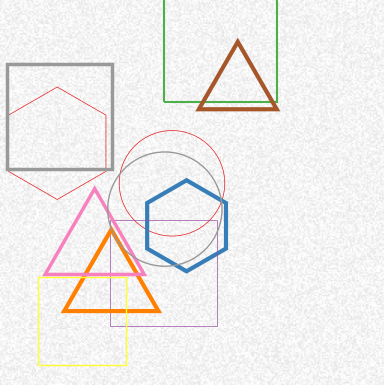[{"shape": "hexagon", "thickness": 0.5, "radius": 0.73, "center": [0.149, 0.628]}, {"shape": "circle", "thickness": 0.5, "radius": 0.69, "center": [0.447, 0.524]}, {"shape": "hexagon", "thickness": 3, "radius": 0.59, "center": [0.485, 0.414]}, {"shape": "square", "thickness": 1.5, "radius": 0.73, "center": [0.572, 0.883]}, {"shape": "square", "thickness": 0.5, "radius": 0.69, "center": [0.424, 0.29]}, {"shape": "triangle", "thickness": 3, "radius": 0.71, "center": [0.289, 0.263]}, {"shape": "square", "thickness": 1, "radius": 0.57, "center": [0.214, 0.166]}, {"shape": "triangle", "thickness": 3, "radius": 0.58, "center": [0.618, 0.775]}, {"shape": "triangle", "thickness": 2.5, "radius": 0.74, "center": [0.246, 0.361]}, {"shape": "square", "thickness": 2.5, "radius": 0.68, "center": [0.154, 0.696]}, {"shape": "circle", "thickness": 1, "radius": 0.74, "center": [0.428, 0.457]}]